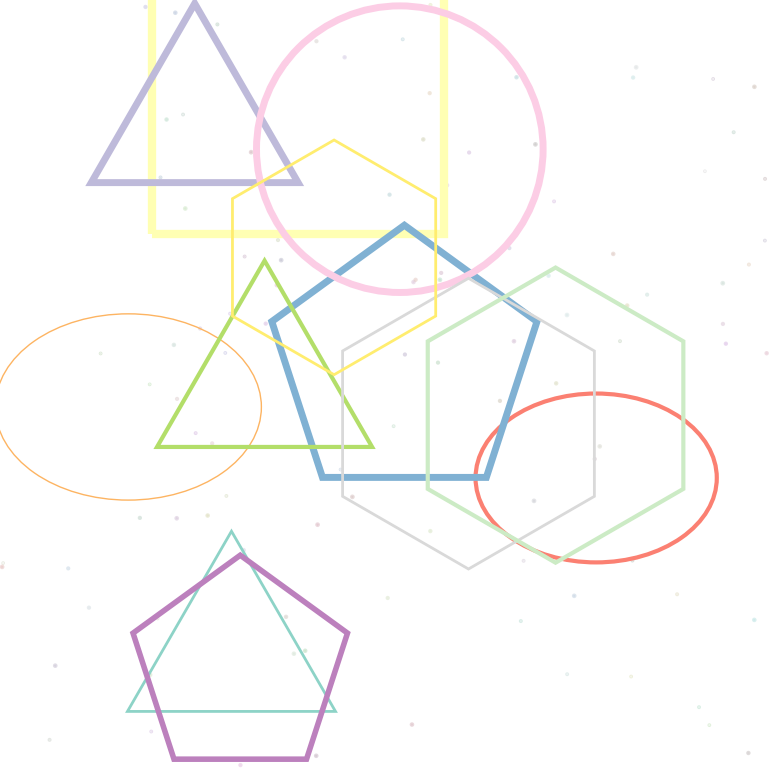[{"shape": "triangle", "thickness": 1, "radius": 0.78, "center": [0.301, 0.154]}, {"shape": "square", "thickness": 3, "radius": 0.95, "center": [0.387, 0.886]}, {"shape": "triangle", "thickness": 2.5, "radius": 0.78, "center": [0.253, 0.84]}, {"shape": "oval", "thickness": 1.5, "radius": 0.78, "center": [0.774, 0.379]}, {"shape": "pentagon", "thickness": 2.5, "radius": 0.91, "center": [0.525, 0.526]}, {"shape": "oval", "thickness": 0.5, "radius": 0.86, "center": [0.167, 0.471]}, {"shape": "triangle", "thickness": 1.5, "radius": 0.81, "center": [0.344, 0.5]}, {"shape": "circle", "thickness": 2.5, "radius": 0.93, "center": [0.519, 0.806]}, {"shape": "hexagon", "thickness": 1, "radius": 0.94, "center": [0.608, 0.45]}, {"shape": "pentagon", "thickness": 2, "radius": 0.73, "center": [0.312, 0.133]}, {"shape": "hexagon", "thickness": 1.5, "radius": 0.96, "center": [0.721, 0.461]}, {"shape": "hexagon", "thickness": 1, "radius": 0.76, "center": [0.434, 0.666]}]